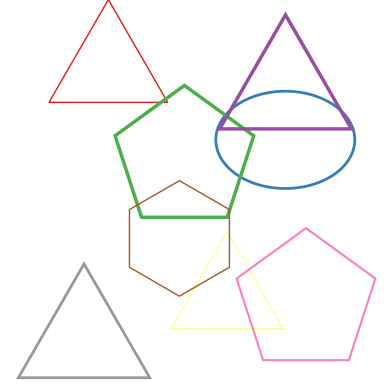[{"shape": "triangle", "thickness": 1, "radius": 0.89, "center": [0.281, 0.823]}, {"shape": "oval", "thickness": 2, "radius": 0.9, "center": [0.741, 0.637]}, {"shape": "pentagon", "thickness": 2.5, "radius": 0.95, "center": [0.479, 0.589]}, {"shape": "triangle", "thickness": 2.5, "radius": 0.99, "center": [0.742, 0.764]}, {"shape": "triangle", "thickness": 0.5, "radius": 0.84, "center": [0.59, 0.23]}, {"shape": "hexagon", "thickness": 1, "radius": 0.75, "center": [0.466, 0.381]}, {"shape": "pentagon", "thickness": 1.5, "radius": 0.95, "center": [0.795, 0.218]}, {"shape": "triangle", "thickness": 2, "radius": 0.99, "center": [0.218, 0.117]}]